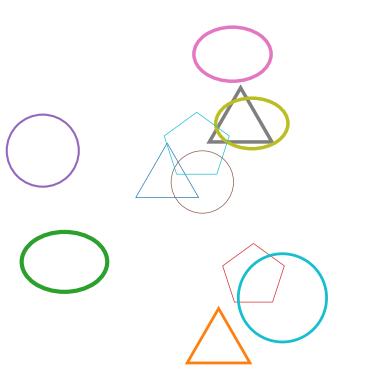[{"shape": "triangle", "thickness": 0.5, "radius": 0.47, "center": [0.434, 0.534]}, {"shape": "triangle", "thickness": 2, "radius": 0.47, "center": [0.568, 0.104]}, {"shape": "oval", "thickness": 3, "radius": 0.56, "center": [0.167, 0.32]}, {"shape": "pentagon", "thickness": 0.5, "radius": 0.42, "center": [0.658, 0.283]}, {"shape": "circle", "thickness": 1.5, "radius": 0.47, "center": [0.111, 0.609]}, {"shape": "circle", "thickness": 0.5, "radius": 0.41, "center": [0.526, 0.527]}, {"shape": "oval", "thickness": 2.5, "radius": 0.5, "center": [0.604, 0.859]}, {"shape": "triangle", "thickness": 2.5, "radius": 0.47, "center": [0.625, 0.678]}, {"shape": "oval", "thickness": 2.5, "radius": 0.47, "center": [0.654, 0.679]}, {"shape": "circle", "thickness": 2, "radius": 0.57, "center": [0.734, 0.226]}, {"shape": "pentagon", "thickness": 0.5, "radius": 0.44, "center": [0.511, 0.619]}]